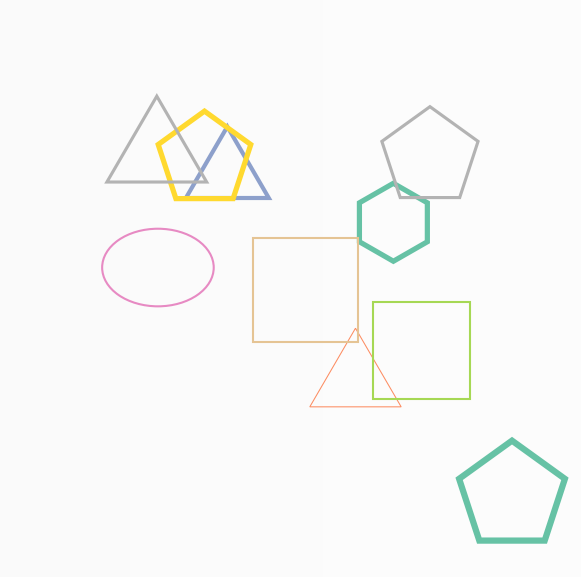[{"shape": "pentagon", "thickness": 3, "radius": 0.48, "center": [0.881, 0.14]}, {"shape": "hexagon", "thickness": 2.5, "radius": 0.34, "center": [0.677, 0.614]}, {"shape": "triangle", "thickness": 0.5, "radius": 0.45, "center": [0.612, 0.34]}, {"shape": "triangle", "thickness": 2, "radius": 0.41, "center": [0.391, 0.697]}, {"shape": "oval", "thickness": 1, "radius": 0.48, "center": [0.272, 0.536]}, {"shape": "square", "thickness": 1, "radius": 0.42, "center": [0.726, 0.393]}, {"shape": "pentagon", "thickness": 2.5, "radius": 0.42, "center": [0.352, 0.723]}, {"shape": "square", "thickness": 1, "radius": 0.45, "center": [0.526, 0.497]}, {"shape": "triangle", "thickness": 1.5, "radius": 0.5, "center": [0.27, 0.733]}, {"shape": "pentagon", "thickness": 1.5, "radius": 0.44, "center": [0.74, 0.727]}]